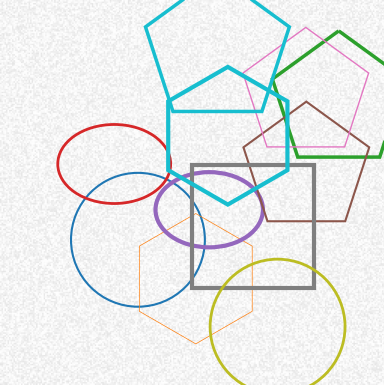[{"shape": "circle", "thickness": 1.5, "radius": 0.87, "center": [0.358, 0.377]}, {"shape": "hexagon", "thickness": 0.5, "radius": 0.85, "center": [0.508, 0.276]}, {"shape": "pentagon", "thickness": 2.5, "radius": 0.91, "center": [0.88, 0.739]}, {"shape": "oval", "thickness": 2, "radius": 0.73, "center": [0.297, 0.574]}, {"shape": "oval", "thickness": 3, "radius": 0.7, "center": [0.543, 0.455]}, {"shape": "pentagon", "thickness": 1.5, "radius": 0.86, "center": [0.796, 0.564]}, {"shape": "pentagon", "thickness": 1, "radius": 0.86, "center": [0.794, 0.757]}, {"shape": "square", "thickness": 3, "radius": 0.8, "center": [0.657, 0.412]}, {"shape": "circle", "thickness": 2, "radius": 0.88, "center": [0.721, 0.152]}, {"shape": "hexagon", "thickness": 3, "radius": 0.89, "center": [0.592, 0.647]}, {"shape": "pentagon", "thickness": 2.5, "radius": 0.98, "center": [0.565, 0.869]}]